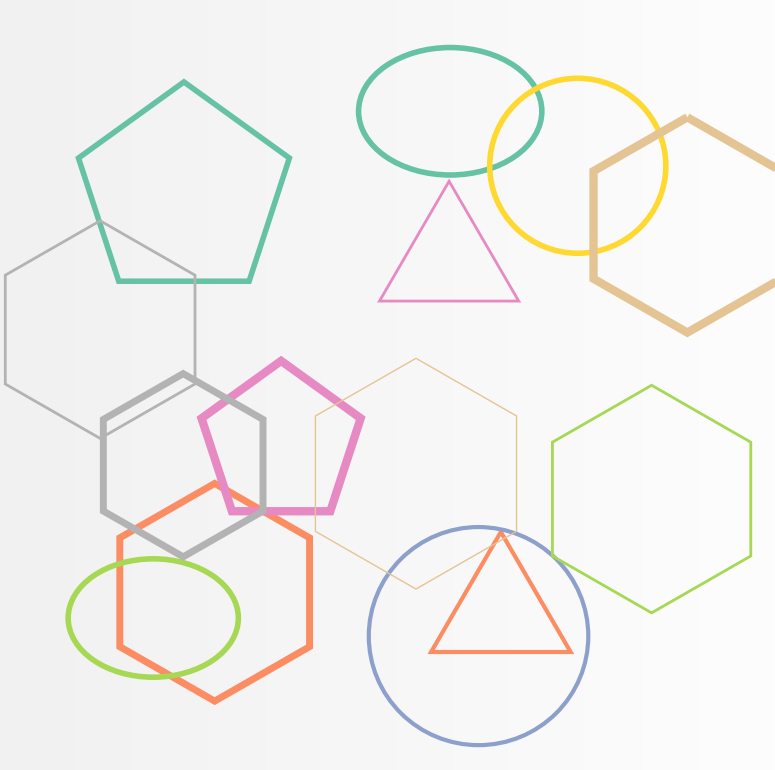[{"shape": "oval", "thickness": 2, "radius": 0.59, "center": [0.581, 0.855]}, {"shape": "pentagon", "thickness": 2, "radius": 0.72, "center": [0.237, 0.751]}, {"shape": "triangle", "thickness": 1.5, "radius": 0.52, "center": [0.646, 0.205]}, {"shape": "hexagon", "thickness": 2.5, "radius": 0.71, "center": [0.277, 0.231]}, {"shape": "circle", "thickness": 1.5, "radius": 0.71, "center": [0.617, 0.174]}, {"shape": "pentagon", "thickness": 3, "radius": 0.54, "center": [0.363, 0.423]}, {"shape": "triangle", "thickness": 1, "radius": 0.52, "center": [0.579, 0.661]}, {"shape": "oval", "thickness": 2, "radius": 0.55, "center": [0.198, 0.197]}, {"shape": "hexagon", "thickness": 1, "radius": 0.74, "center": [0.841, 0.352]}, {"shape": "circle", "thickness": 2, "radius": 0.57, "center": [0.746, 0.785]}, {"shape": "hexagon", "thickness": 0.5, "radius": 0.75, "center": [0.537, 0.385]}, {"shape": "hexagon", "thickness": 3, "radius": 0.7, "center": [0.887, 0.708]}, {"shape": "hexagon", "thickness": 1, "radius": 0.71, "center": [0.129, 0.572]}, {"shape": "hexagon", "thickness": 2.5, "radius": 0.59, "center": [0.236, 0.396]}]